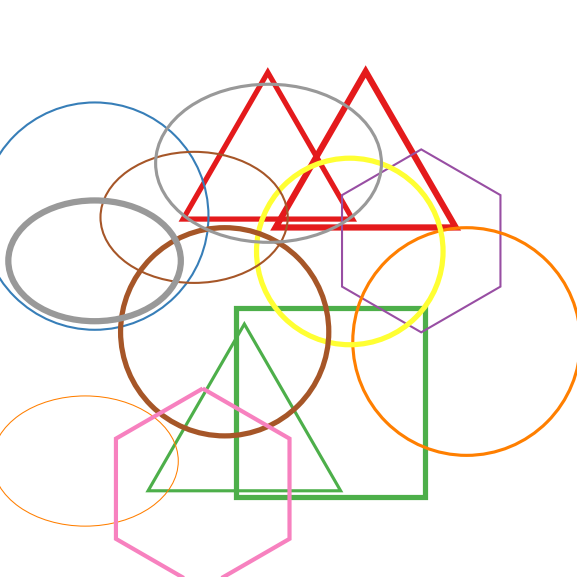[{"shape": "triangle", "thickness": 2.5, "radius": 0.85, "center": [0.464, 0.704]}, {"shape": "triangle", "thickness": 3, "radius": 0.9, "center": [0.633, 0.695]}, {"shape": "circle", "thickness": 1, "radius": 0.98, "center": [0.164, 0.625]}, {"shape": "triangle", "thickness": 1.5, "radius": 0.96, "center": [0.423, 0.246]}, {"shape": "square", "thickness": 2.5, "radius": 0.82, "center": [0.572, 0.303]}, {"shape": "hexagon", "thickness": 1, "radius": 0.79, "center": [0.729, 0.582]}, {"shape": "circle", "thickness": 1.5, "radius": 0.99, "center": [0.808, 0.408]}, {"shape": "oval", "thickness": 0.5, "radius": 0.81, "center": [0.148, 0.201]}, {"shape": "circle", "thickness": 2.5, "radius": 0.81, "center": [0.606, 0.564]}, {"shape": "oval", "thickness": 1, "radius": 0.81, "center": [0.336, 0.623]}, {"shape": "circle", "thickness": 2.5, "radius": 0.9, "center": [0.389, 0.425]}, {"shape": "hexagon", "thickness": 2, "radius": 0.87, "center": [0.351, 0.153]}, {"shape": "oval", "thickness": 3, "radius": 0.75, "center": [0.164, 0.547]}, {"shape": "oval", "thickness": 1.5, "radius": 0.98, "center": [0.465, 0.716]}]